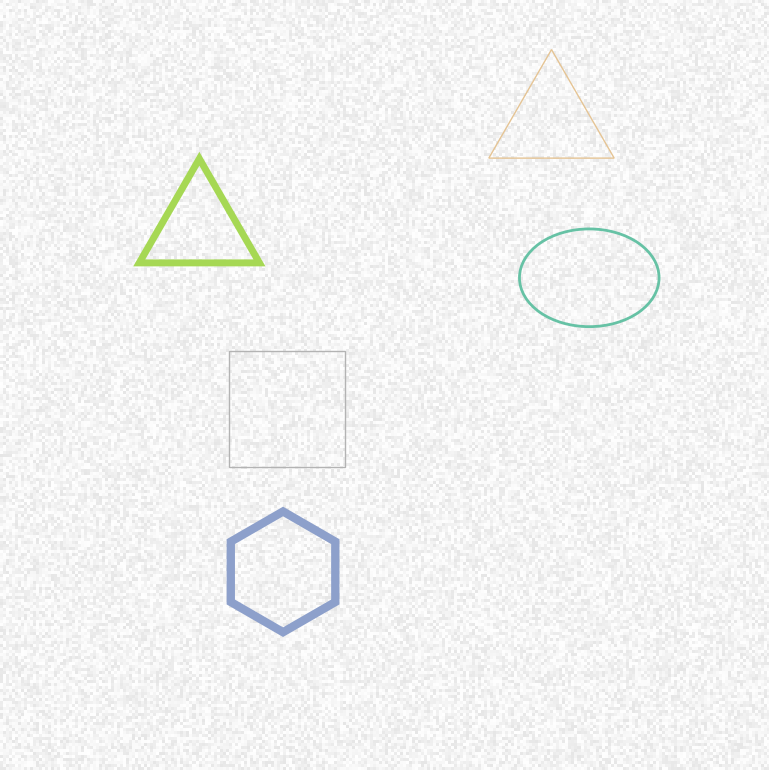[{"shape": "oval", "thickness": 1, "radius": 0.45, "center": [0.765, 0.639]}, {"shape": "hexagon", "thickness": 3, "radius": 0.39, "center": [0.368, 0.257]}, {"shape": "triangle", "thickness": 2.5, "radius": 0.45, "center": [0.259, 0.704]}, {"shape": "triangle", "thickness": 0.5, "radius": 0.47, "center": [0.716, 0.842]}, {"shape": "square", "thickness": 0.5, "radius": 0.38, "center": [0.373, 0.469]}]